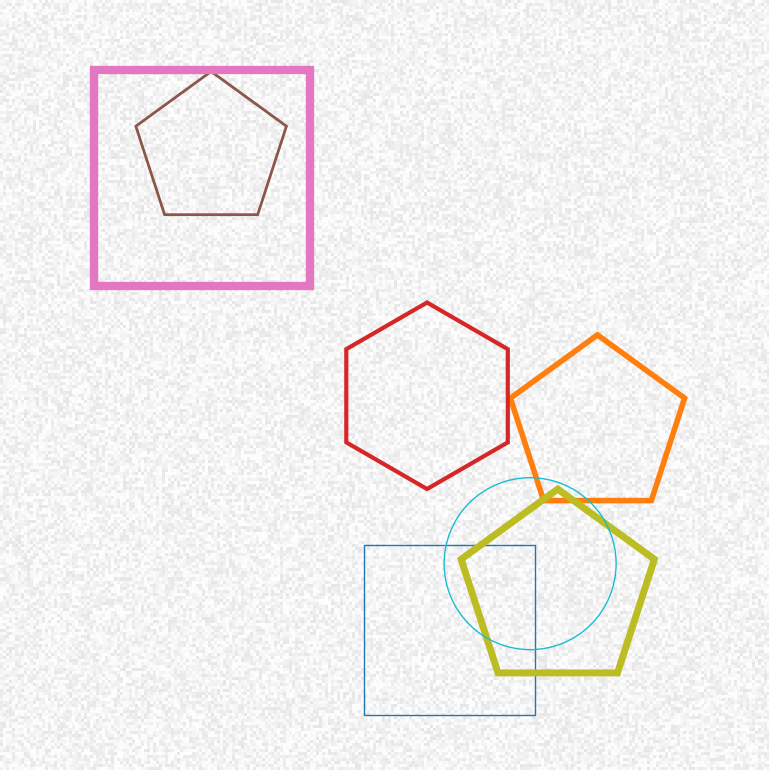[{"shape": "square", "thickness": 0.5, "radius": 0.55, "center": [0.584, 0.182]}, {"shape": "pentagon", "thickness": 2, "radius": 0.59, "center": [0.776, 0.446]}, {"shape": "hexagon", "thickness": 1.5, "radius": 0.61, "center": [0.555, 0.486]}, {"shape": "pentagon", "thickness": 1, "radius": 0.51, "center": [0.274, 0.804]}, {"shape": "square", "thickness": 3, "radius": 0.7, "center": [0.262, 0.768]}, {"shape": "pentagon", "thickness": 2.5, "radius": 0.66, "center": [0.724, 0.233]}, {"shape": "circle", "thickness": 0.5, "radius": 0.56, "center": [0.688, 0.268]}]